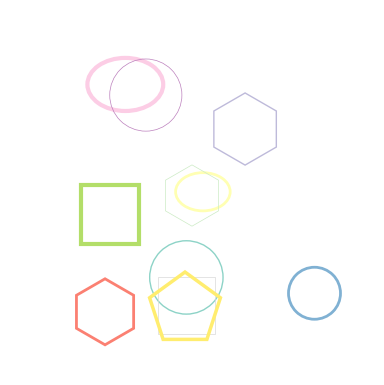[{"shape": "circle", "thickness": 1, "radius": 0.48, "center": [0.484, 0.279]}, {"shape": "oval", "thickness": 2, "radius": 0.35, "center": [0.527, 0.502]}, {"shape": "hexagon", "thickness": 1, "radius": 0.47, "center": [0.637, 0.665]}, {"shape": "hexagon", "thickness": 2, "radius": 0.43, "center": [0.273, 0.19]}, {"shape": "circle", "thickness": 2, "radius": 0.34, "center": [0.817, 0.238]}, {"shape": "square", "thickness": 3, "radius": 0.38, "center": [0.285, 0.443]}, {"shape": "oval", "thickness": 3, "radius": 0.49, "center": [0.325, 0.781]}, {"shape": "square", "thickness": 0.5, "radius": 0.37, "center": [0.485, 0.205]}, {"shape": "circle", "thickness": 0.5, "radius": 0.47, "center": [0.379, 0.753]}, {"shape": "hexagon", "thickness": 0.5, "radius": 0.4, "center": [0.499, 0.492]}, {"shape": "pentagon", "thickness": 2.5, "radius": 0.48, "center": [0.481, 0.197]}]